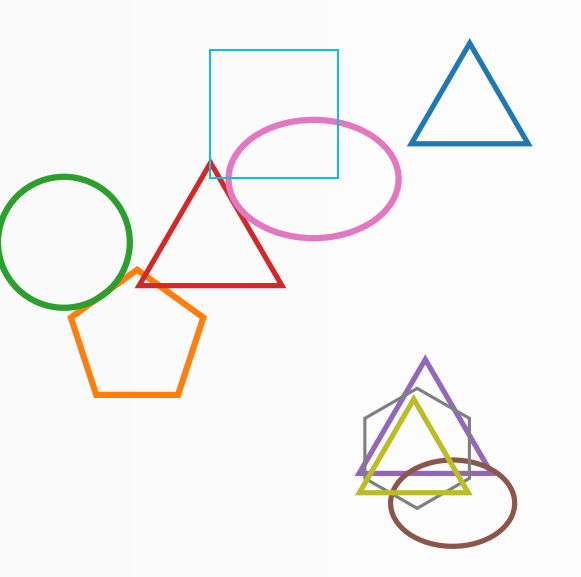[{"shape": "triangle", "thickness": 2.5, "radius": 0.58, "center": [0.808, 0.808]}, {"shape": "pentagon", "thickness": 3, "radius": 0.6, "center": [0.236, 0.412]}, {"shape": "circle", "thickness": 3, "radius": 0.57, "center": [0.11, 0.58]}, {"shape": "triangle", "thickness": 2.5, "radius": 0.71, "center": [0.362, 0.575]}, {"shape": "triangle", "thickness": 2.5, "radius": 0.66, "center": [0.732, 0.245]}, {"shape": "oval", "thickness": 2.5, "radius": 0.53, "center": [0.779, 0.128]}, {"shape": "oval", "thickness": 3, "radius": 0.73, "center": [0.539, 0.689]}, {"shape": "hexagon", "thickness": 1.5, "radius": 0.52, "center": [0.718, 0.223]}, {"shape": "triangle", "thickness": 2.5, "radius": 0.54, "center": [0.712, 0.2]}, {"shape": "square", "thickness": 1, "radius": 0.55, "center": [0.472, 0.801]}]